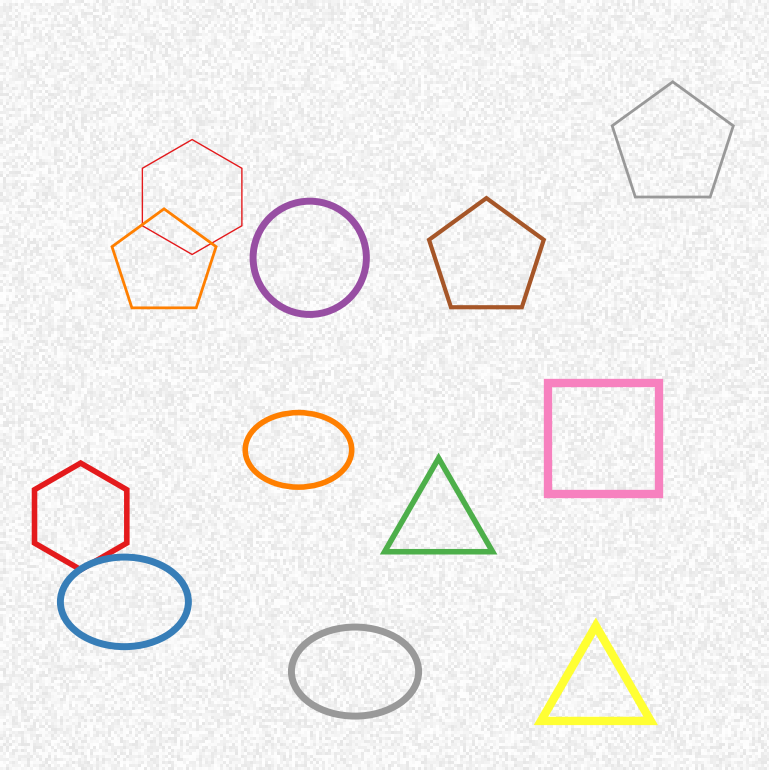[{"shape": "hexagon", "thickness": 0.5, "radius": 0.37, "center": [0.25, 0.744]}, {"shape": "hexagon", "thickness": 2, "radius": 0.35, "center": [0.105, 0.329]}, {"shape": "oval", "thickness": 2.5, "radius": 0.42, "center": [0.162, 0.218]}, {"shape": "triangle", "thickness": 2, "radius": 0.4, "center": [0.57, 0.324]}, {"shape": "circle", "thickness": 2.5, "radius": 0.37, "center": [0.402, 0.665]}, {"shape": "pentagon", "thickness": 1, "radius": 0.36, "center": [0.213, 0.658]}, {"shape": "oval", "thickness": 2, "radius": 0.35, "center": [0.388, 0.416]}, {"shape": "triangle", "thickness": 3, "radius": 0.41, "center": [0.774, 0.105]}, {"shape": "pentagon", "thickness": 1.5, "radius": 0.39, "center": [0.632, 0.664]}, {"shape": "square", "thickness": 3, "radius": 0.36, "center": [0.784, 0.431]}, {"shape": "pentagon", "thickness": 1, "radius": 0.41, "center": [0.874, 0.811]}, {"shape": "oval", "thickness": 2.5, "radius": 0.41, "center": [0.461, 0.128]}]